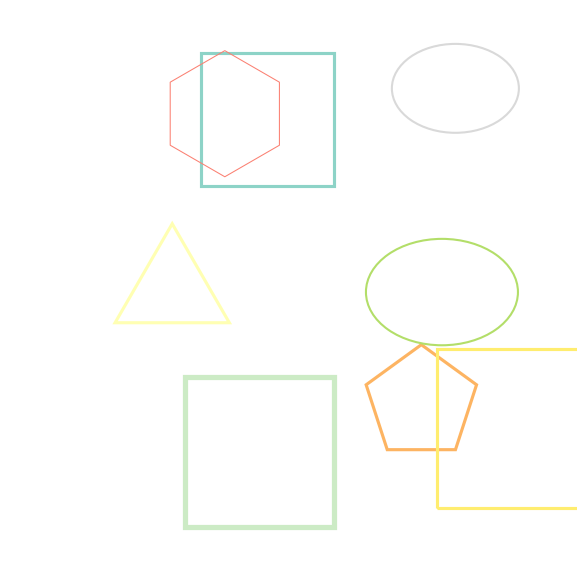[{"shape": "square", "thickness": 1.5, "radius": 0.58, "center": [0.463, 0.793]}, {"shape": "triangle", "thickness": 1.5, "radius": 0.57, "center": [0.298, 0.497]}, {"shape": "hexagon", "thickness": 0.5, "radius": 0.55, "center": [0.389, 0.802]}, {"shape": "pentagon", "thickness": 1.5, "radius": 0.5, "center": [0.73, 0.302]}, {"shape": "oval", "thickness": 1, "radius": 0.66, "center": [0.765, 0.493]}, {"shape": "oval", "thickness": 1, "radius": 0.55, "center": [0.789, 0.846]}, {"shape": "square", "thickness": 2.5, "radius": 0.65, "center": [0.45, 0.216]}, {"shape": "square", "thickness": 1.5, "radius": 0.69, "center": [0.896, 0.257]}]